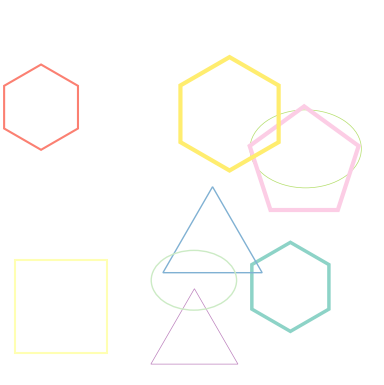[{"shape": "hexagon", "thickness": 2.5, "radius": 0.58, "center": [0.754, 0.255]}, {"shape": "square", "thickness": 1.5, "radius": 0.6, "center": [0.159, 0.204]}, {"shape": "hexagon", "thickness": 1.5, "radius": 0.55, "center": [0.107, 0.722]}, {"shape": "triangle", "thickness": 1, "radius": 0.74, "center": [0.552, 0.366]}, {"shape": "oval", "thickness": 0.5, "radius": 0.72, "center": [0.794, 0.613]}, {"shape": "pentagon", "thickness": 3, "radius": 0.74, "center": [0.79, 0.575]}, {"shape": "triangle", "thickness": 0.5, "radius": 0.65, "center": [0.505, 0.12]}, {"shape": "oval", "thickness": 1, "radius": 0.55, "center": [0.504, 0.272]}, {"shape": "hexagon", "thickness": 3, "radius": 0.74, "center": [0.596, 0.704]}]